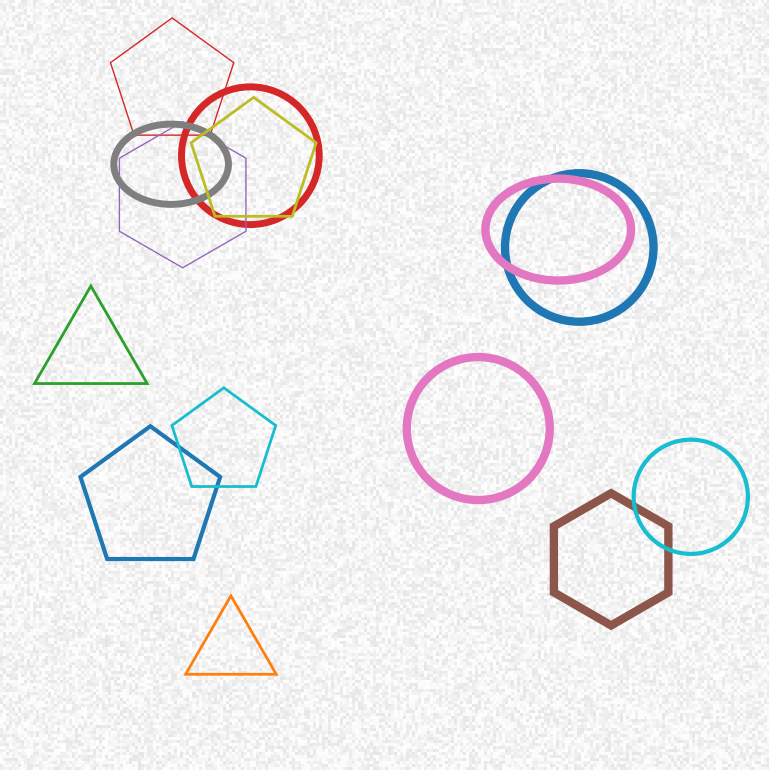[{"shape": "pentagon", "thickness": 1.5, "radius": 0.48, "center": [0.195, 0.351]}, {"shape": "circle", "thickness": 3, "radius": 0.48, "center": [0.752, 0.679]}, {"shape": "triangle", "thickness": 1, "radius": 0.34, "center": [0.3, 0.158]}, {"shape": "triangle", "thickness": 1, "radius": 0.42, "center": [0.118, 0.544]}, {"shape": "circle", "thickness": 2.5, "radius": 0.45, "center": [0.325, 0.798]}, {"shape": "pentagon", "thickness": 0.5, "radius": 0.42, "center": [0.224, 0.893]}, {"shape": "hexagon", "thickness": 0.5, "radius": 0.47, "center": [0.237, 0.747]}, {"shape": "hexagon", "thickness": 3, "radius": 0.43, "center": [0.794, 0.274]}, {"shape": "circle", "thickness": 3, "radius": 0.46, "center": [0.621, 0.443]}, {"shape": "oval", "thickness": 3, "radius": 0.47, "center": [0.725, 0.702]}, {"shape": "oval", "thickness": 2.5, "radius": 0.37, "center": [0.222, 0.787]}, {"shape": "pentagon", "thickness": 1, "radius": 0.43, "center": [0.329, 0.788]}, {"shape": "pentagon", "thickness": 1, "radius": 0.35, "center": [0.291, 0.426]}, {"shape": "circle", "thickness": 1.5, "radius": 0.37, "center": [0.897, 0.355]}]